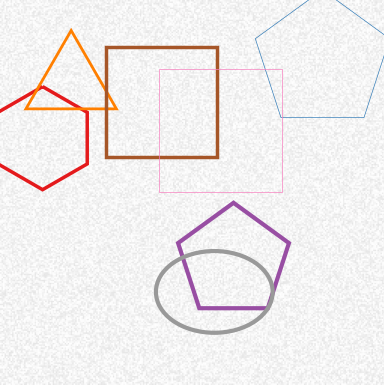[{"shape": "hexagon", "thickness": 2.5, "radius": 0.67, "center": [0.111, 0.641]}, {"shape": "pentagon", "thickness": 0.5, "radius": 0.92, "center": [0.838, 0.843]}, {"shape": "pentagon", "thickness": 3, "radius": 0.76, "center": [0.607, 0.322]}, {"shape": "triangle", "thickness": 2, "radius": 0.68, "center": [0.185, 0.785]}, {"shape": "square", "thickness": 2.5, "radius": 0.72, "center": [0.42, 0.735]}, {"shape": "square", "thickness": 0.5, "radius": 0.8, "center": [0.574, 0.662]}, {"shape": "oval", "thickness": 3, "radius": 0.76, "center": [0.557, 0.242]}]